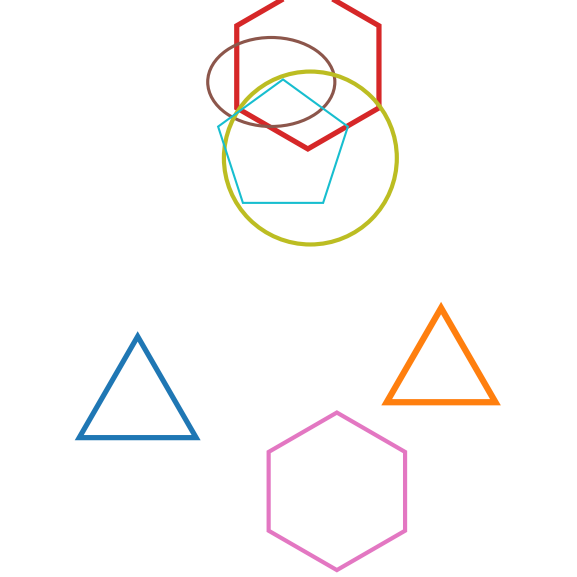[{"shape": "triangle", "thickness": 2.5, "radius": 0.58, "center": [0.238, 0.3]}, {"shape": "triangle", "thickness": 3, "radius": 0.54, "center": [0.764, 0.357]}, {"shape": "hexagon", "thickness": 2.5, "radius": 0.71, "center": [0.533, 0.883]}, {"shape": "oval", "thickness": 1.5, "radius": 0.55, "center": [0.47, 0.857]}, {"shape": "hexagon", "thickness": 2, "radius": 0.68, "center": [0.583, 0.148]}, {"shape": "circle", "thickness": 2, "radius": 0.75, "center": [0.537, 0.726]}, {"shape": "pentagon", "thickness": 1, "radius": 0.59, "center": [0.49, 0.743]}]